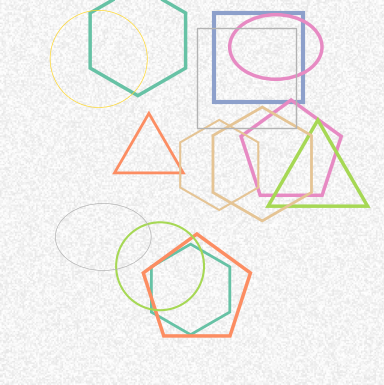[{"shape": "hexagon", "thickness": 2, "radius": 0.59, "center": [0.495, 0.248]}, {"shape": "hexagon", "thickness": 2.5, "radius": 0.72, "center": [0.358, 0.895]}, {"shape": "triangle", "thickness": 2, "radius": 0.52, "center": [0.387, 0.602]}, {"shape": "pentagon", "thickness": 2.5, "radius": 0.73, "center": [0.511, 0.246]}, {"shape": "square", "thickness": 3, "radius": 0.58, "center": [0.671, 0.851]}, {"shape": "oval", "thickness": 2.5, "radius": 0.6, "center": [0.716, 0.878]}, {"shape": "pentagon", "thickness": 2.5, "radius": 0.68, "center": [0.756, 0.603]}, {"shape": "circle", "thickness": 1.5, "radius": 0.57, "center": [0.416, 0.308]}, {"shape": "triangle", "thickness": 2.5, "radius": 0.75, "center": [0.826, 0.539]}, {"shape": "circle", "thickness": 0.5, "radius": 0.63, "center": [0.256, 0.847]}, {"shape": "hexagon", "thickness": 1.5, "radius": 0.59, "center": [0.569, 0.572]}, {"shape": "hexagon", "thickness": 2, "radius": 0.74, "center": [0.681, 0.574]}, {"shape": "square", "thickness": 1, "radius": 0.65, "center": [0.64, 0.797]}, {"shape": "oval", "thickness": 0.5, "radius": 0.62, "center": [0.268, 0.385]}]